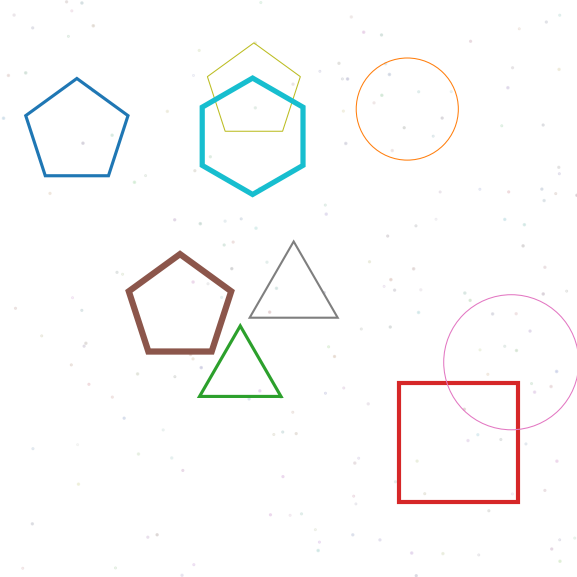[{"shape": "pentagon", "thickness": 1.5, "radius": 0.47, "center": [0.133, 0.77]}, {"shape": "circle", "thickness": 0.5, "radius": 0.44, "center": [0.705, 0.81]}, {"shape": "triangle", "thickness": 1.5, "radius": 0.41, "center": [0.416, 0.353]}, {"shape": "square", "thickness": 2, "radius": 0.52, "center": [0.794, 0.234]}, {"shape": "pentagon", "thickness": 3, "radius": 0.47, "center": [0.312, 0.466]}, {"shape": "circle", "thickness": 0.5, "radius": 0.58, "center": [0.885, 0.372]}, {"shape": "triangle", "thickness": 1, "radius": 0.44, "center": [0.509, 0.493]}, {"shape": "pentagon", "thickness": 0.5, "radius": 0.42, "center": [0.44, 0.84]}, {"shape": "hexagon", "thickness": 2.5, "radius": 0.5, "center": [0.437, 0.763]}]